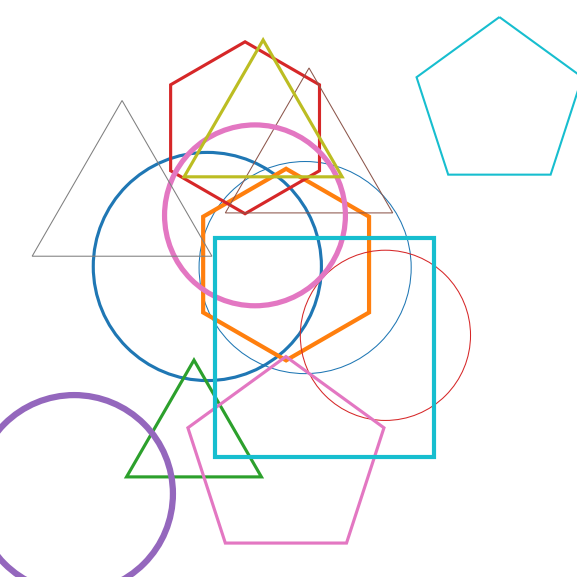[{"shape": "circle", "thickness": 0.5, "radius": 0.92, "center": [0.528, 0.536]}, {"shape": "circle", "thickness": 1.5, "radius": 0.99, "center": [0.359, 0.538]}, {"shape": "hexagon", "thickness": 2, "radius": 0.83, "center": [0.495, 0.541]}, {"shape": "triangle", "thickness": 1.5, "radius": 0.67, "center": [0.336, 0.241]}, {"shape": "hexagon", "thickness": 1.5, "radius": 0.74, "center": [0.424, 0.778]}, {"shape": "circle", "thickness": 0.5, "radius": 0.74, "center": [0.667, 0.418]}, {"shape": "circle", "thickness": 3, "radius": 0.85, "center": [0.129, 0.144]}, {"shape": "triangle", "thickness": 0.5, "radius": 0.84, "center": [0.535, 0.714]}, {"shape": "pentagon", "thickness": 1.5, "radius": 0.89, "center": [0.495, 0.203]}, {"shape": "circle", "thickness": 2.5, "radius": 0.78, "center": [0.442, 0.626]}, {"shape": "triangle", "thickness": 0.5, "radius": 0.9, "center": [0.211, 0.645]}, {"shape": "triangle", "thickness": 1.5, "radius": 0.79, "center": [0.456, 0.772]}, {"shape": "square", "thickness": 2, "radius": 0.95, "center": [0.562, 0.397]}, {"shape": "pentagon", "thickness": 1, "radius": 0.75, "center": [0.865, 0.819]}]